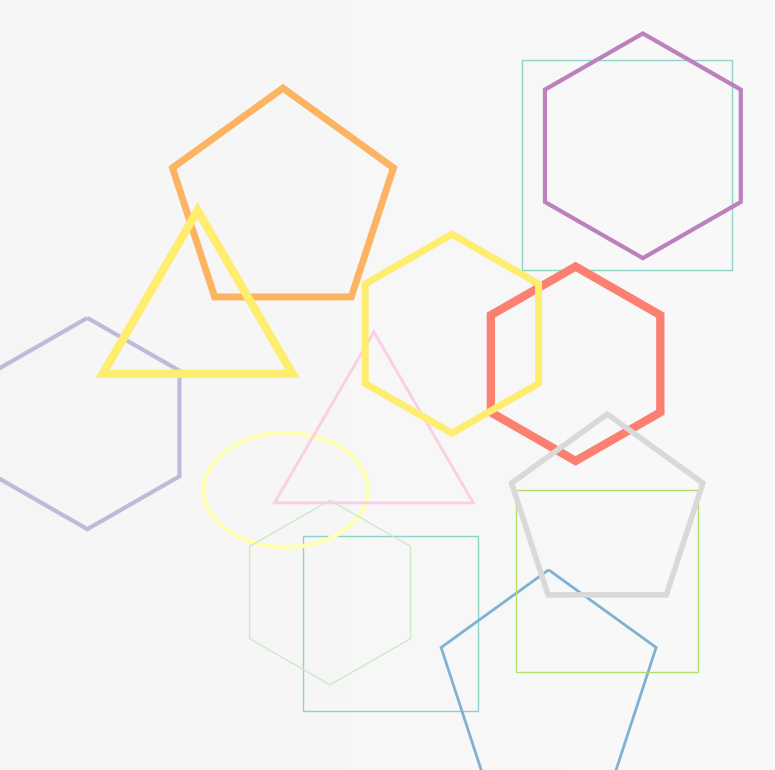[{"shape": "square", "thickness": 0.5, "radius": 0.57, "center": [0.504, 0.19]}, {"shape": "square", "thickness": 0.5, "radius": 0.68, "center": [0.809, 0.786]}, {"shape": "oval", "thickness": 1.5, "radius": 0.53, "center": [0.369, 0.364]}, {"shape": "hexagon", "thickness": 1.5, "radius": 0.69, "center": [0.113, 0.45]}, {"shape": "hexagon", "thickness": 3, "radius": 0.63, "center": [0.743, 0.528]}, {"shape": "pentagon", "thickness": 1, "radius": 0.73, "center": [0.708, 0.114]}, {"shape": "pentagon", "thickness": 2.5, "radius": 0.75, "center": [0.365, 0.736]}, {"shape": "square", "thickness": 0.5, "radius": 0.59, "center": [0.783, 0.245]}, {"shape": "triangle", "thickness": 1, "radius": 0.74, "center": [0.482, 0.421]}, {"shape": "pentagon", "thickness": 2, "radius": 0.65, "center": [0.783, 0.332]}, {"shape": "hexagon", "thickness": 1.5, "radius": 0.73, "center": [0.83, 0.811]}, {"shape": "hexagon", "thickness": 0.5, "radius": 0.6, "center": [0.426, 0.23]}, {"shape": "triangle", "thickness": 3, "radius": 0.71, "center": [0.255, 0.585]}, {"shape": "hexagon", "thickness": 2.5, "radius": 0.65, "center": [0.583, 0.567]}]